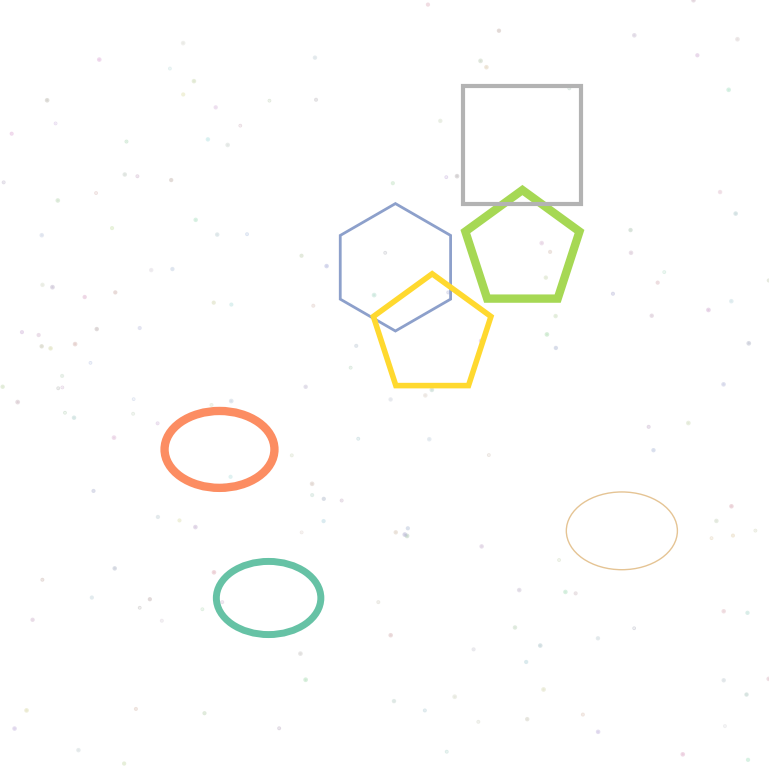[{"shape": "oval", "thickness": 2.5, "radius": 0.34, "center": [0.349, 0.223]}, {"shape": "oval", "thickness": 3, "radius": 0.36, "center": [0.285, 0.416]}, {"shape": "hexagon", "thickness": 1, "radius": 0.41, "center": [0.514, 0.653]}, {"shape": "pentagon", "thickness": 3, "radius": 0.39, "center": [0.678, 0.675]}, {"shape": "pentagon", "thickness": 2, "radius": 0.4, "center": [0.561, 0.564]}, {"shape": "oval", "thickness": 0.5, "radius": 0.36, "center": [0.808, 0.311]}, {"shape": "square", "thickness": 1.5, "radius": 0.38, "center": [0.678, 0.812]}]